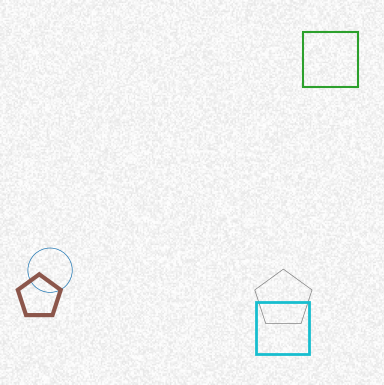[{"shape": "circle", "thickness": 0.5, "radius": 0.29, "center": [0.13, 0.298]}, {"shape": "square", "thickness": 1.5, "radius": 0.36, "center": [0.858, 0.845]}, {"shape": "pentagon", "thickness": 3, "radius": 0.29, "center": [0.102, 0.229]}, {"shape": "pentagon", "thickness": 0.5, "radius": 0.39, "center": [0.736, 0.223]}, {"shape": "square", "thickness": 2, "radius": 0.34, "center": [0.733, 0.148]}]